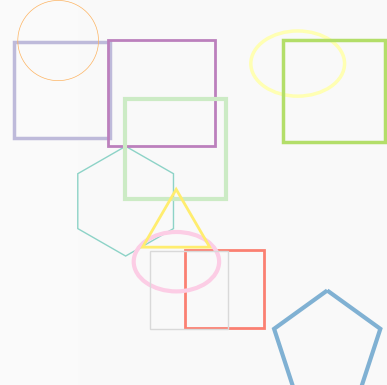[{"shape": "hexagon", "thickness": 1, "radius": 0.71, "center": [0.324, 0.478]}, {"shape": "oval", "thickness": 2.5, "radius": 0.6, "center": [0.768, 0.835]}, {"shape": "square", "thickness": 2.5, "radius": 0.62, "center": [0.16, 0.766]}, {"shape": "square", "thickness": 2, "radius": 0.51, "center": [0.58, 0.25]}, {"shape": "pentagon", "thickness": 3, "radius": 0.72, "center": [0.844, 0.101]}, {"shape": "circle", "thickness": 0.5, "radius": 0.52, "center": [0.15, 0.895]}, {"shape": "square", "thickness": 2.5, "radius": 0.66, "center": [0.862, 0.763]}, {"shape": "oval", "thickness": 3, "radius": 0.55, "center": [0.455, 0.32]}, {"shape": "square", "thickness": 1, "radius": 0.5, "center": [0.487, 0.247]}, {"shape": "square", "thickness": 2, "radius": 0.69, "center": [0.417, 0.759]}, {"shape": "square", "thickness": 3, "radius": 0.65, "center": [0.453, 0.613]}, {"shape": "triangle", "thickness": 2, "radius": 0.5, "center": [0.455, 0.408]}]